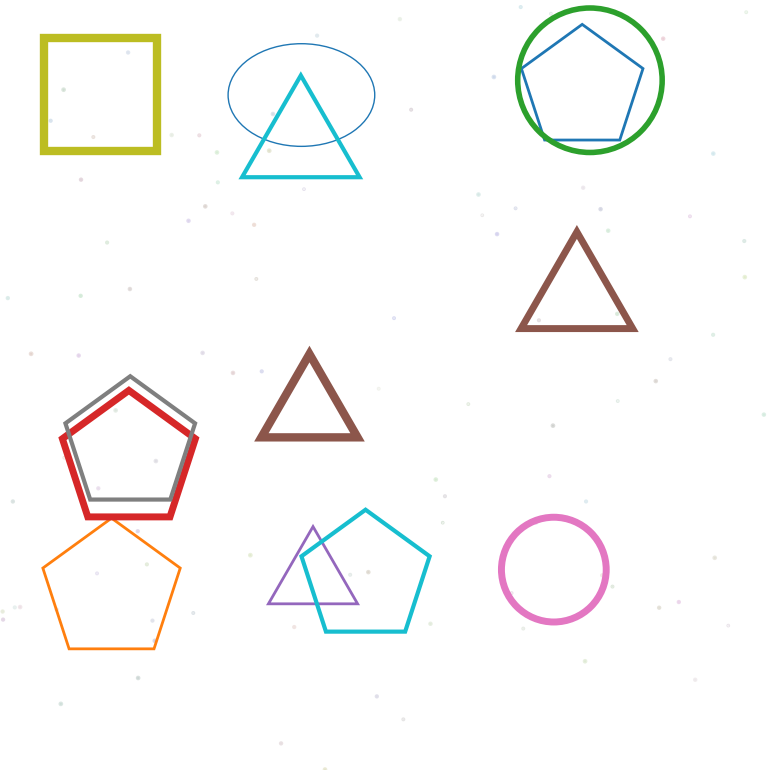[{"shape": "oval", "thickness": 0.5, "radius": 0.48, "center": [0.391, 0.877]}, {"shape": "pentagon", "thickness": 1, "radius": 0.42, "center": [0.756, 0.885]}, {"shape": "pentagon", "thickness": 1, "radius": 0.47, "center": [0.145, 0.233]}, {"shape": "circle", "thickness": 2, "radius": 0.47, "center": [0.766, 0.896]}, {"shape": "pentagon", "thickness": 2.5, "radius": 0.45, "center": [0.167, 0.402]}, {"shape": "triangle", "thickness": 1, "radius": 0.33, "center": [0.407, 0.249]}, {"shape": "triangle", "thickness": 2.5, "radius": 0.42, "center": [0.749, 0.615]}, {"shape": "triangle", "thickness": 3, "radius": 0.36, "center": [0.402, 0.468]}, {"shape": "circle", "thickness": 2.5, "radius": 0.34, "center": [0.719, 0.26]}, {"shape": "pentagon", "thickness": 1.5, "radius": 0.44, "center": [0.169, 0.423]}, {"shape": "square", "thickness": 3, "radius": 0.37, "center": [0.131, 0.877]}, {"shape": "pentagon", "thickness": 1.5, "radius": 0.44, "center": [0.475, 0.25]}, {"shape": "triangle", "thickness": 1.5, "radius": 0.44, "center": [0.391, 0.814]}]